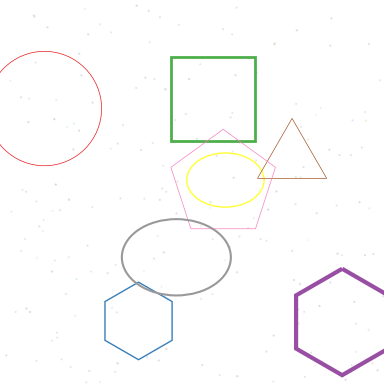[{"shape": "circle", "thickness": 0.5, "radius": 0.74, "center": [0.115, 0.718]}, {"shape": "hexagon", "thickness": 1, "radius": 0.5, "center": [0.36, 0.166]}, {"shape": "square", "thickness": 2, "radius": 0.55, "center": [0.554, 0.742]}, {"shape": "hexagon", "thickness": 3, "radius": 0.69, "center": [0.889, 0.164]}, {"shape": "oval", "thickness": 1, "radius": 0.5, "center": [0.585, 0.532]}, {"shape": "triangle", "thickness": 0.5, "radius": 0.52, "center": [0.759, 0.589]}, {"shape": "pentagon", "thickness": 0.5, "radius": 0.71, "center": [0.58, 0.521]}, {"shape": "oval", "thickness": 1.5, "radius": 0.71, "center": [0.458, 0.332]}]